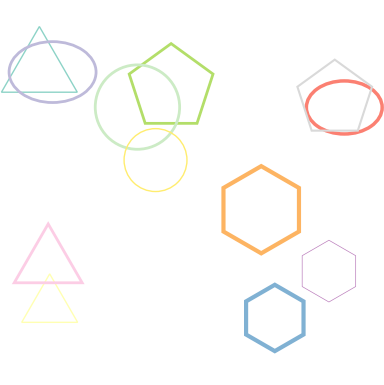[{"shape": "triangle", "thickness": 1, "radius": 0.57, "center": [0.102, 0.817]}, {"shape": "triangle", "thickness": 1, "radius": 0.42, "center": [0.129, 0.205]}, {"shape": "oval", "thickness": 2, "radius": 0.56, "center": [0.137, 0.813]}, {"shape": "oval", "thickness": 2.5, "radius": 0.49, "center": [0.894, 0.721]}, {"shape": "hexagon", "thickness": 3, "radius": 0.43, "center": [0.714, 0.174]}, {"shape": "hexagon", "thickness": 3, "radius": 0.57, "center": [0.679, 0.455]}, {"shape": "pentagon", "thickness": 2, "radius": 0.57, "center": [0.444, 0.772]}, {"shape": "triangle", "thickness": 2, "radius": 0.51, "center": [0.125, 0.316]}, {"shape": "pentagon", "thickness": 1.5, "radius": 0.51, "center": [0.869, 0.743]}, {"shape": "hexagon", "thickness": 0.5, "radius": 0.4, "center": [0.854, 0.296]}, {"shape": "circle", "thickness": 2, "radius": 0.55, "center": [0.357, 0.722]}, {"shape": "circle", "thickness": 1, "radius": 0.41, "center": [0.404, 0.584]}]